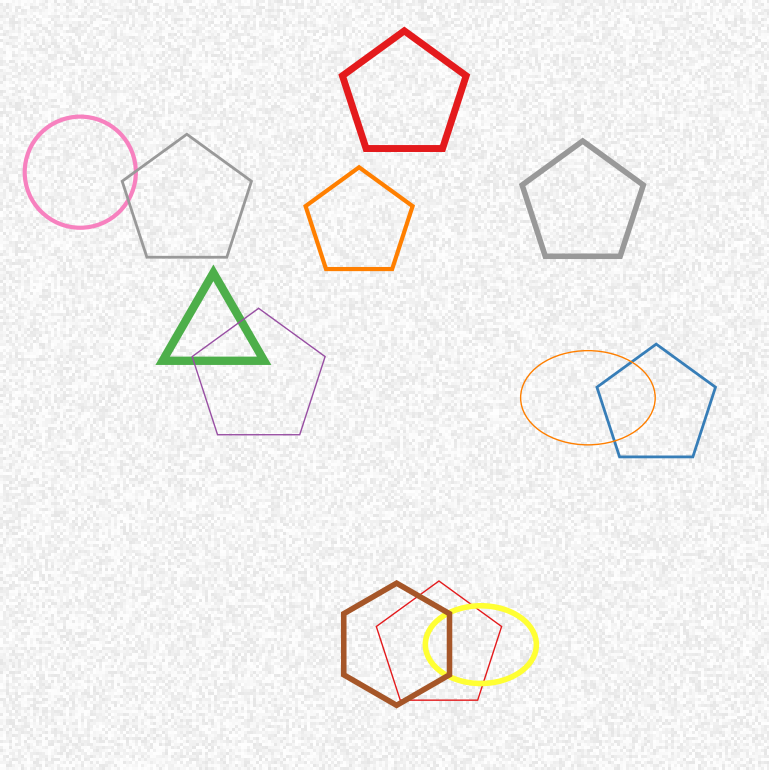[{"shape": "pentagon", "thickness": 0.5, "radius": 0.43, "center": [0.57, 0.16]}, {"shape": "pentagon", "thickness": 2.5, "radius": 0.42, "center": [0.525, 0.875]}, {"shape": "pentagon", "thickness": 1, "radius": 0.4, "center": [0.852, 0.472]}, {"shape": "triangle", "thickness": 3, "radius": 0.38, "center": [0.277, 0.57]}, {"shape": "pentagon", "thickness": 0.5, "radius": 0.45, "center": [0.336, 0.509]}, {"shape": "pentagon", "thickness": 1.5, "radius": 0.37, "center": [0.466, 0.71]}, {"shape": "oval", "thickness": 0.5, "radius": 0.44, "center": [0.764, 0.483]}, {"shape": "oval", "thickness": 2, "radius": 0.36, "center": [0.624, 0.163]}, {"shape": "hexagon", "thickness": 2, "radius": 0.4, "center": [0.515, 0.163]}, {"shape": "circle", "thickness": 1.5, "radius": 0.36, "center": [0.104, 0.776]}, {"shape": "pentagon", "thickness": 1, "radius": 0.44, "center": [0.243, 0.737]}, {"shape": "pentagon", "thickness": 2, "radius": 0.41, "center": [0.757, 0.734]}]